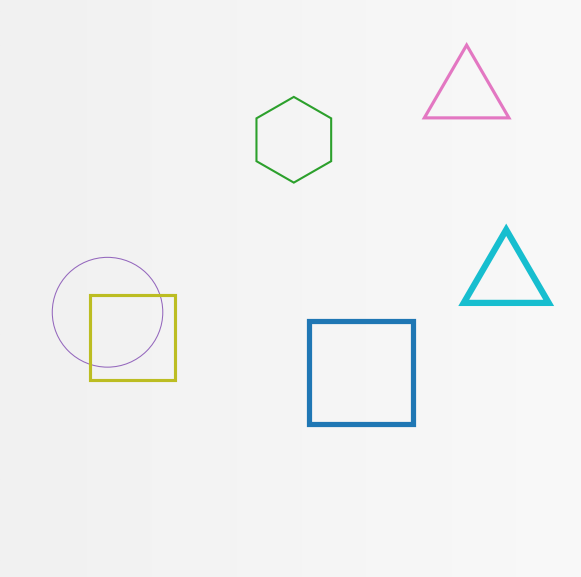[{"shape": "square", "thickness": 2.5, "radius": 0.45, "center": [0.62, 0.354]}, {"shape": "hexagon", "thickness": 1, "radius": 0.37, "center": [0.505, 0.757]}, {"shape": "circle", "thickness": 0.5, "radius": 0.48, "center": [0.185, 0.458]}, {"shape": "triangle", "thickness": 1.5, "radius": 0.42, "center": [0.803, 0.837]}, {"shape": "square", "thickness": 1.5, "radius": 0.37, "center": [0.228, 0.414]}, {"shape": "triangle", "thickness": 3, "radius": 0.42, "center": [0.871, 0.517]}]